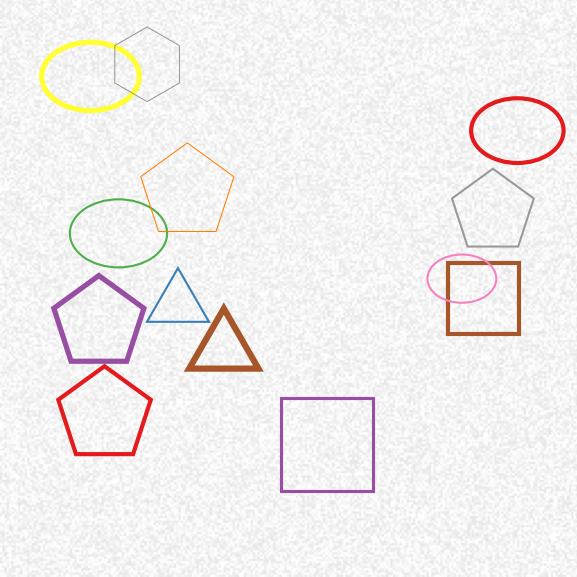[{"shape": "pentagon", "thickness": 2, "radius": 0.42, "center": [0.181, 0.281]}, {"shape": "oval", "thickness": 2, "radius": 0.4, "center": [0.896, 0.773]}, {"shape": "triangle", "thickness": 1, "radius": 0.31, "center": [0.308, 0.473]}, {"shape": "oval", "thickness": 1, "radius": 0.42, "center": [0.205, 0.595]}, {"shape": "pentagon", "thickness": 2.5, "radius": 0.41, "center": [0.171, 0.44]}, {"shape": "square", "thickness": 1.5, "radius": 0.4, "center": [0.566, 0.23]}, {"shape": "pentagon", "thickness": 0.5, "radius": 0.42, "center": [0.324, 0.667]}, {"shape": "oval", "thickness": 2.5, "radius": 0.42, "center": [0.157, 0.867]}, {"shape": "triangle", "thickness": 3, "radius": 0.35, "center": [0.388, 0.395]}, {"shape": "square", "thickness": 2, "radius": 0.3, "center": [0.837, 0.482]}, {"shape": "oval", "thickness": 1, "radius": 0.3, "center": [0.8, 0.517]}, {"shape": "hexagon", "thickness": 0.5, "radius": 0.32, "center": [0.255, 0.888]}, {"shape": "pentagon", "thickness": 1, "radius": 0.37, "center": [0.853, 0.632]}]